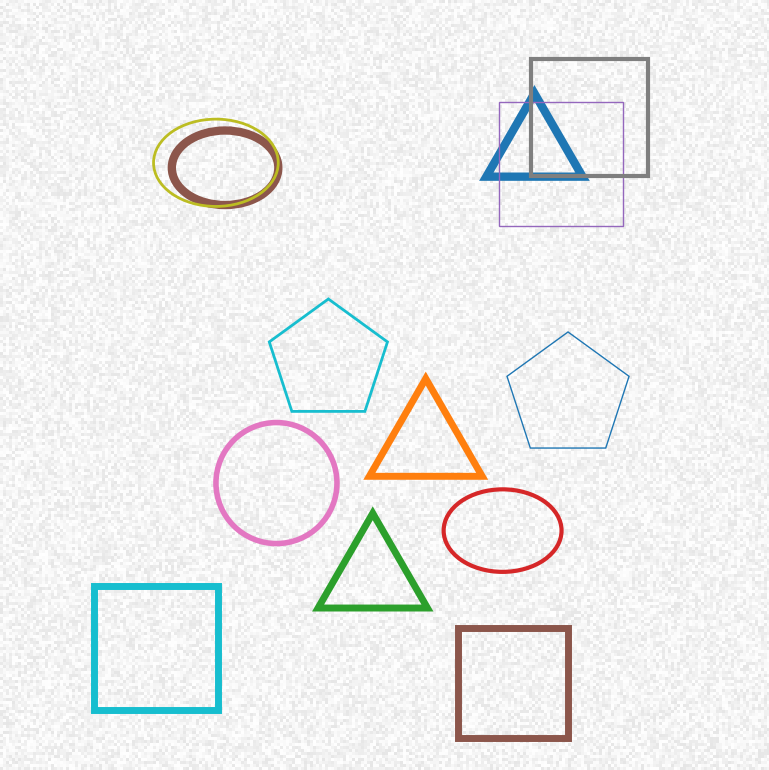[{"shape": "pentagon", "thickness": 0.5, "radius": 0.42, "center": [0.738, 0.486]}, {"shape": "triangle", "thickness": 3, "radius": 0.36, "center": [0.694, 0.807]}, {"shape": "triangle", "thickness": 2.5, "radius": 0.42, "center": [0.553, 0.424]}, {"shape": "triangle", "thickness": 2.5, "radius": 0.41, "center": [0.484, 0.251]}, {"shape": "oval", "thickness": 1.5, "radius": 0.38, "center": [0.653, 0.311]}, {"shape": "square", "thickness": 0.5, "radius": 0.4, "center": [0.729, 0.787]}, {"shape": "square", "thickness": 2.5, "radius": 0.36, "center": [0.666, 0.113]}, {"shape": "oval", "thickness": 3, "radius": 0.35, "center": [0.292, 0.782]}, {"shape": "circle", "thickness": 2, "radius": 0.39, "center": [0.359, 0.373]}, {"shape": "square", "thickness": 1.5, "radius": 0.38, "center": [0.765, 0.847]}, {"shape": "oval", "thickness": 1, "radius": 0.4, "center": [0.28, 0.789]}, {"shape": "square", "thickness": 2.5, "radius": 0.4, "center": [0.202, 0.158]}, {"shape": "pentagon", "thickness": 1, "radius": 0.4, "center": [0.426, 0.531]}]